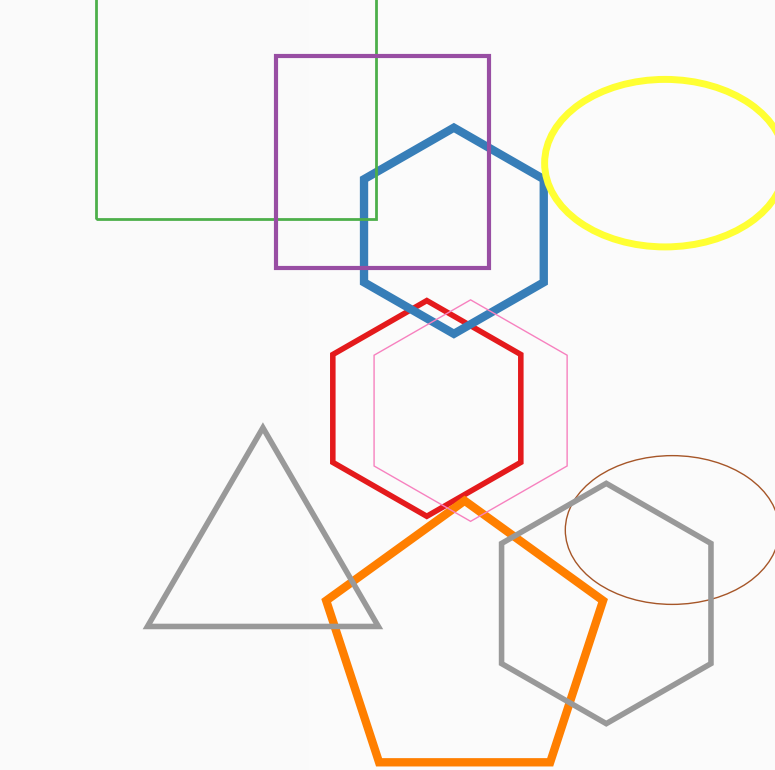[{"shape": "hexagon", "thickness": 2, "radius": 0.7, "center": [0.551, 0.47]}, {"shape": "hexagon", "thickness": 3, "radius": 0.67, "center": [0.586, 0.7]}, {"shape": "square", "thickness": 1, "radius": 0.9, "center": [0.305, 0.896]}, {"shape": "square", "thickness": 1.5, "radius": 0.69, "center": [0.494, 0.79]}, {"shape": "pentagon", "thickness": 3, "radius": 0.94, "center": [0.6, 0.162]}, {"shape": "oval", "thickness": 2.5, "radius": 0.78, "center": [0.858, 0.788]}, {"shape": "oval", "thickness": 0.5, "radius": 0.69, "center": [0.867, 0.312]}, {"shape": "hexagon", "thickness": 0.5, "radius": 0.72, "center": [0.607, 0.467]}, {"shape": "hexagon", "thickness": 2, "radius": 0.78, "center": [0.782, 0.216]}, {"shape": "triangle", "thickness": 2, "radius": 0.86, "center": [0.339, 0.272]}]